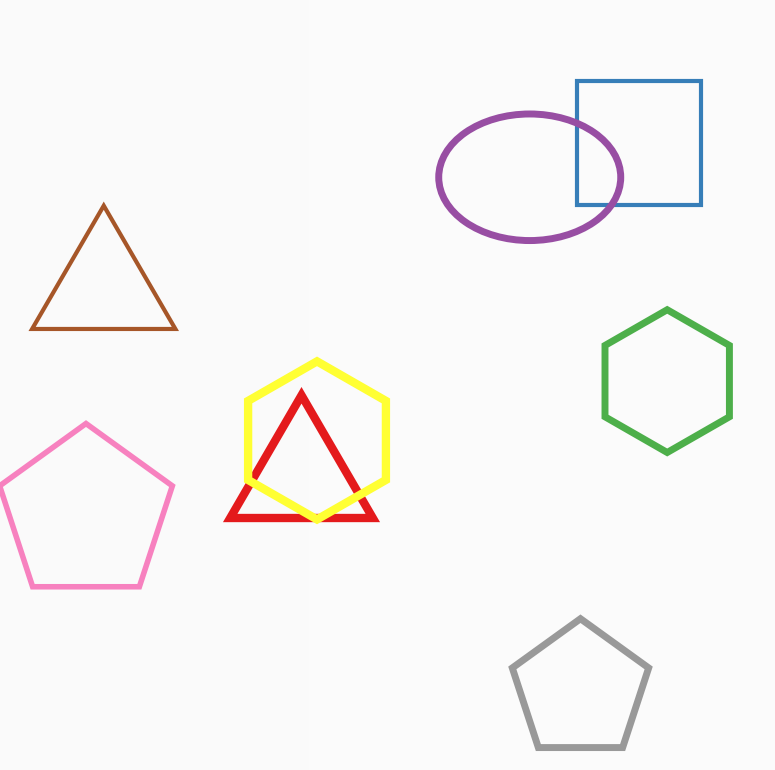[{"shape": "triangle", "thickness": 3, "radius": 0.53, "center": [0.389, 0.38]}, {"shape": "square", "thickness": 1.5, "radius": 0.4, "center": [0.824, 0.814]}, {"shape": "hexagon", "thickness": 2.5, "radius": 0.46, "center": [0.861, 0.505]}, {"shape": "oval", "thickness": 2.5, "radius": 0.59, "center": [0.684, 0.77]}, {"shape": "hexagon", "thickness": 3, "radius": 0.51, "center": [0.409, 0.428]}, {"shape": "triangle", "thickness": 1.5, "radius": 0.53, "center": [0.134, 0.626]}, {"shape": "pentagon", "thickness": 2, "radius": 0.59, "center": [0.111, 0.333]}, {"shape": "pentagon", "thickness": 2.5, "radius": 0.46, "center": [0.749, 0.104]}]